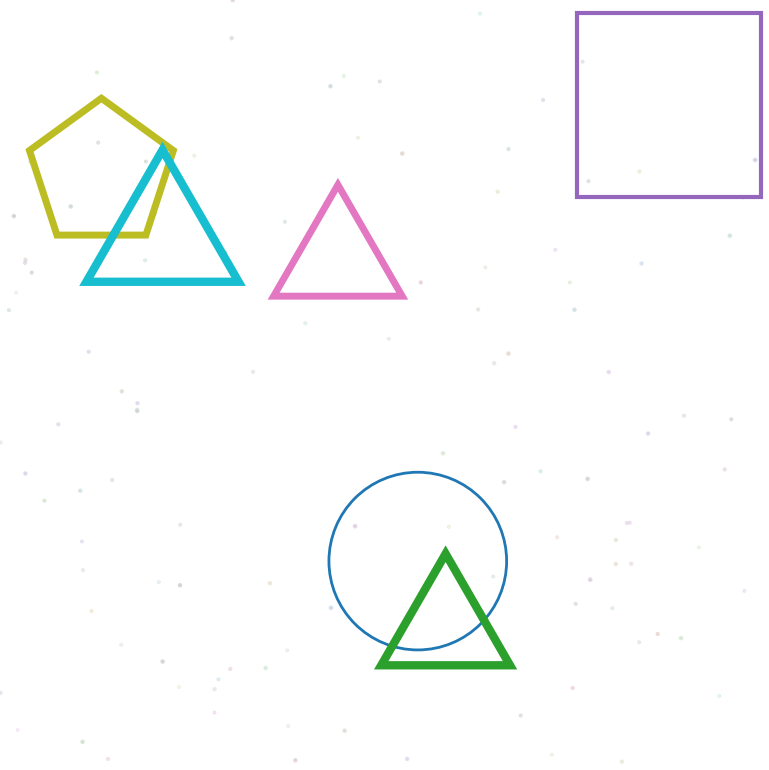[{"shape": "circle", "thickness": 1, "radius": 0.58, "center": [0.543, 0.271]}, {"shape": "triangle", "thickness": 3, "radius": 0.48, "center": [0.579, 0.184]}, {"shape": "square", "thickness": 1.5, "radius": 0.6, "center": [0.869, 0.864]}, {"shape": "triangle", "thickness": 2.5, "radius": 0.48, "center": [0.439, 0.664]}, {"shape": "pentagon", "thickness": 2.5, "radius": 0.49, "center": [0.132, 0.774]}, {"shape": "triangle", "thickness": 3, "radius": 0.57, "center": [0.211, 0.691]}]